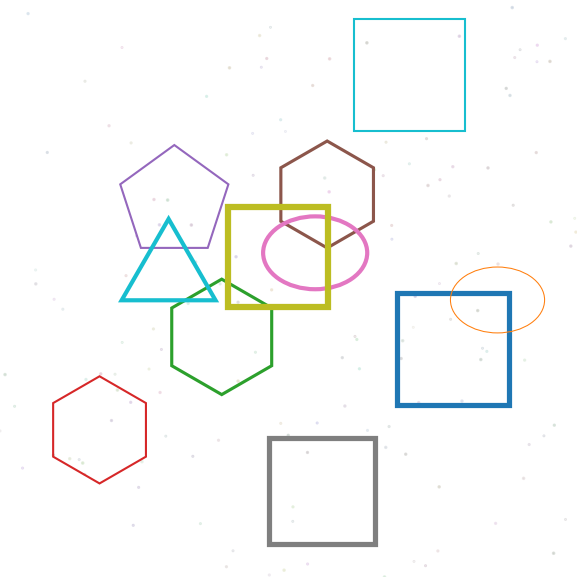[{"shape": "square", "thickness": 2.5, "radius": 0.49, "center": [0.784, 0.395]}, {"shape": "oval", "thickness": 0.5, "radius": 0.41, "center": [0.862, 0.48]}, {"shape": "hexagon", "thickness": 1.5, "radius": 0.5, "center": [0.384, 0.416]}, {"shape": "hexagon", "thickness": 1, "radius": 0.46, "center": [0.172, 0.255]}, {"shape": "pentagon", "thickness": 1, "radius": 0.49, "center": [0.302, 0.65]}, {"shape": "hexagon", "thickness": 1.5, "radius": 0.46, "center": [0.567, 0.662]}, {"shape": "oval", "thickness": 2, "radius": 0.45, "center": [0.546, 0.561]}, {"shape": "square", "thickness": 2.5, "radius": 0.46, "center": [0.557, 0.149]}, {"shape": "square", "thickness": 3, "radius": 0.43, "center": [0.482, 0.554]}, {"shape": "triangle", "thickness": 2, "radius": 0.47, "center": [0.292, 0.526]}, {"shape": "square", "thickness": 1, "radius": 0.48, "center": [0.709, 0.869]}]